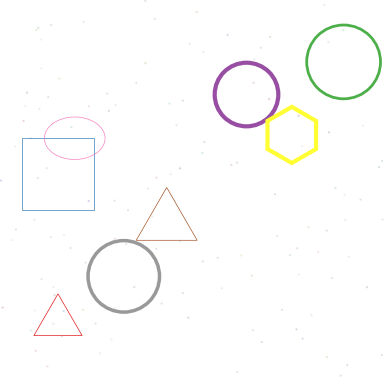[{"shape": "triangle", "thickness": 0.5, "radius": 0.36, "center": [0.151, 0.164]}, {"shape": "square", "thickness": 0.5, "radius": 0.47, "center": [0.15, 0.547]}, {"shape": "circle", "thickness": 2, "radius": 0.48, "center": [0.892, 0.839]}, {"shape": "circle", "thickness": 3, "radius": 0.41, "center": [0.64, 0.754]}, {"shape": "hexagon", "thickness": 3, "radius": 0.36, "center": [0.758, 0.649]}, {"shape": "triangle", "thickness": 0.5, "radius": 0.46, "center": [0.433, 0.422]}, {"shape": "oval", "thickness": 0.5, "radius": 0.39, "center": [0.194, 0.641]}, {"shape": "circle", "thickness": 2.5, "radius": 0.46, "center": [0.321, 0.282]}]